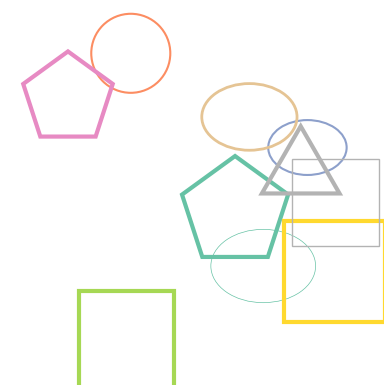[{"shape": "oval", "thickness": 0.5, "radius": 0.68, "center": [0.684, 0.309]}, {"shape": "pentagon", "thickness": 3, "radius": 0.72, "center": [0.611, 0.45]}, {"shape": "circle", "thickness": 1.5, "radius": 0.51, "center": [0.34, 0.862]}, {"shape": "oval", "thickness": 1.5, "radius": 0.51, "center": [0.799, 0.617]}, {"shape": "pentagon", "thickness": 3, "radius": 0.61, "center": [0.177, 0.744]}, {"shape": "square", "thickness": 3, "radius": 0.62, "center": [0.328, 0.12]}, {"shape": "square", "thickness": 3, "radius": 0.66, "center": [0.868, 0.295]}, {"shape": "oval", "thickness": 2, "radius": 0.62, "center": [0.648, 0.696]}, {"shape": "square", "thickness": 1, "radius": 0.57, "center": [0.872, 0.473]}, {"shape": "triangle", "thickness": 3, "radius": 0.58, "center": [0.781, 0.556]}]